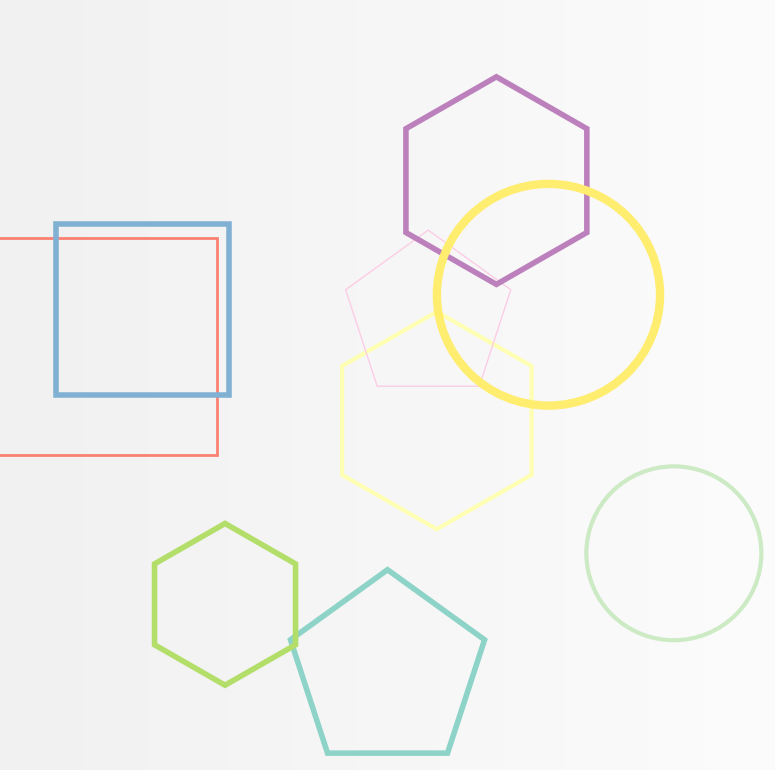[{"shape": "pentagon", "thickness": 2, "radius": 0.66, "center": [0.5, 0.128]}, {"shape": "hexagon", "thickness": 1.5, "radius": 0.71, "center": [0.564, 0.454]}, {"shape": "square", "thickness": 1, "radius": 0.71, "center": [0.138, 0.55]}, {"shape": "square", "thickness": 2, "radius": 0.56, "center": [0.184, 0.598]}, {"shape": "hexagon", "thickness": 2, "radius": 0.53, "center": [0.29, 0.215]}, {"shape": "pentagon", "thickness": 0.5, "radius": 0.56, "center": [0.553, 0.589]}, {"shape": "hexagon", "thickness": 2, "radius": 0.67, "center": [0.64, 0.765]}, {"shape": "circle", "thickness": 1.5, "radius": 0.56, "center": [0.869, 0.281]}, {"shape": "circle", "thickness": 3, "radius": 0.72, "center": [0.708, 0.617]}]